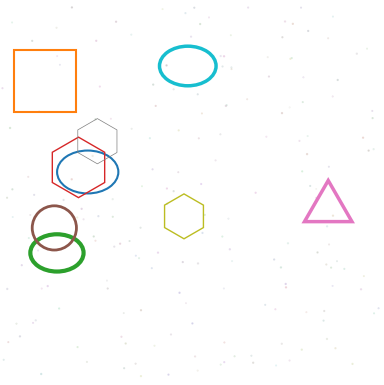[{"shape": "oval", "thickness": 1.5, "radius": 0.4, "center": [0.228, 0.553]}, {"shape": "square", "thickness": 1.5, "radius": 0.4, "center": [0.116, 0.79]}, {"shape": "oval", "thickness": 3, "radius": 0.35, "center": [0.148, 0.343]}, {"shape": "hexagon", "thickness": 1, "radius": 0.39, "center": [0.204, 0.565]}, {"shape": "circle", "thickness": 2, "radius": 0.29, "center": [0.141, 0.408]}, {"shape": "triangle", "thickness": 2.5, "radius": 0.36, "center": [0.853, 0.46]}, {"shape": "hexagon", "thickness": 0.5, "radius": 0.29, "center": [0.253, 0.633]}, {"shape": "hexagon", "thickness": 1, "radius": 0.29, "center": [0.478, 0.438]}, {"shape": "oval", "thickness": 2.5, "radius": 0.37, "center": [0.488, 0.829]}]